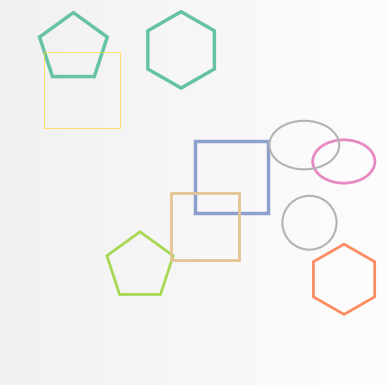[{"shape": "hexagon", "thickness": 2.5, "radius": 0.5, "center": [0.467, 0.87]}, {"shape": "pentagon", "thickness": 2.5, "radius": 0.46, "center": [0.189, 0.875]}, {"shape": "hexagon", "thickness": 2, "radius": 0.46, "center": [0.888, 0.275]}, {"shape": "square", "thickness": 2.5, "radius": 0.47, "center": [0.598, 0.541]}, {"shape": "oval", "thickness": 2, "radius": 0.4, "center": [0.887, 0.581]}, {"shape": "pentagon", "thickness": 2, "radius": 0.45, "center": [0.361, 0.308]}, {"shape": "square", "thickness": 0.5, "radius": 0.49, "center": [0.212, 0.766]}, {"shape": "square", "thickness": 2, "radius": 0.43, "center": [0.529, 0.412]}, {"shape": "oval", "thickness": 1.5, "radius": 0.45, "center": [0.785, 0.623]}, {"shape": "circle", "thickness": 1.5, "radius": 0.35, "center": [0.799, 0.421]}]